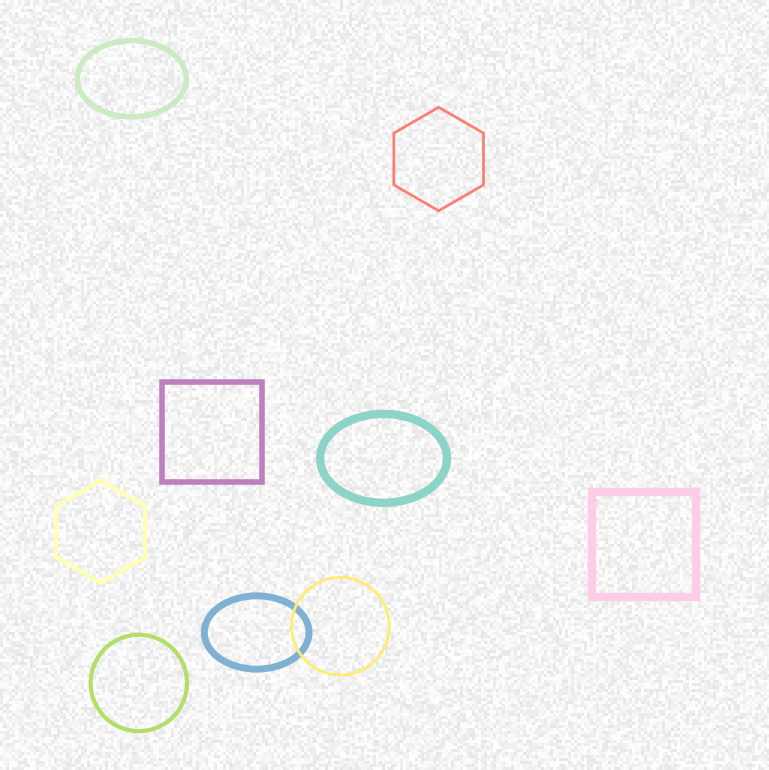[{"shape": "oval", "thickness": 3, "radius": 0.41, "center": [0.498, 0.405]}, {"shape": "hexagon", "thickness": 1.5, "radius": 0.33, "center": [0.131, 0.31]}, {"shape": "hexagon", "thickness": 1, "radius": 0.34, "center": [0.57, 0.793]}, {"shape": "oval", "thickness": 2.5, "radius": 0.34, "center": [0.333, 0.179]}, {"shape": "circle", "thickness": 1.5, "radius": 0.31, "center": [0.18, 0.113]}, {"shape": "square", "thickness": 3, "radius": 0.34, "center": [0.836, 0.293]}, {"shape": "square", "thickness": 2, "radius": 0.32, "center": [0.275, 0.44]}, {"shape": "oval", "thickness": 2, "radius": 0.35, "center": [0.171, 0.898]}, {"shape": "circle", "thickness": 1, "radius": 0.32, "center": [0.442, 0.187]}]